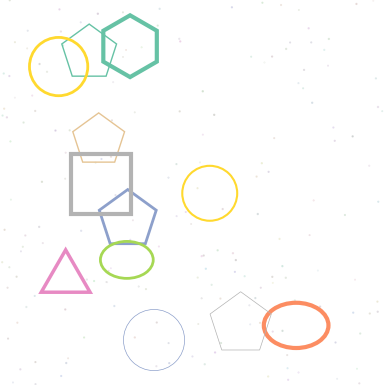[{"shape": "hexagon", "thickness": 3, "radius": 0.4, "center": [0.338, 0.88]}, {"shape": "pentagon", "thickness": 1, "radius": 0.37, "center": [0.232, 0.863]}, {"shape": "oval", "thickness": 3, "radius": 0.42, "center": [0.769, 0.155]}, {"shape": "pentagon", "thickness": 2, "radius": 0.39, "center": [0.332, 0.43]}, {"shape": "circle", "thickness": 0.5, "radius": 0.4, "center": [0.4, 0.117]}, {"shape": "triangle", "thickness": 2.5, "radius": 0.37, "center": [0.171, 0.278]}, {"shape": "oval", "thickness": 2, "radius": 0.34, "center": [0.329, 0.325]}, {"shape": "circle", "thickness": 1.5, "radius": 0.36, "center": [0.545, 0.498]}, {"shape": "circle", "thickness": 2, "radius": 0.38, "center": [0.152, 0.827]}, {"shape": "pentagon", "thickness": 1, "radius": 0.35, "center": [0.256, 0.636]}, {"shape": "pentagon", "thickness": 0.5, "radius": 0.42, "center": [0.625, 0.159]}, {"shape": "square", "thickness": 3, "radius": 0.39, "center": [0.261, 0.522]}]